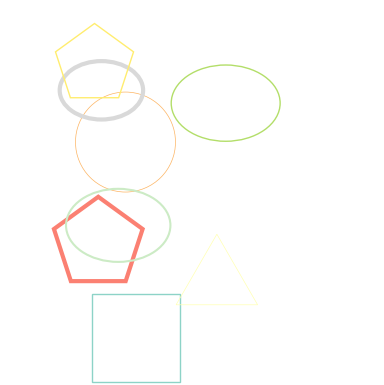[{"shape": "square", "thickness": 1, "radius": 0.57, "center": [0.354, 0.122]}, {"shape": "triangle", "thickness": 0.5, "radius": 0.61, "center": [0.563, 0.269]}, {"shape": "pentagon", "thickness": 3, "radius": 0.61, "center": [0.255, 0.368]}, {"shape": "circle", "thickness": 0.5, "radius": 0.65, "center": [0.326, 0.631]}, {"shape": "oval", "thickness": 1, "radius": 0.71, "center": [0.586, 0.732]}, {"shape": "oval", "thickness": 3, "radius": 0.54, "center": [0.263, 0.765]}, {"shape": "oval", "thickness": 1.5, "radius": 0.68, "center": [0.307, 0.415]}, {"shape": "pentagon", "thickness": 1, "radius": 0.53, "center": [0.246, 0.832]}]